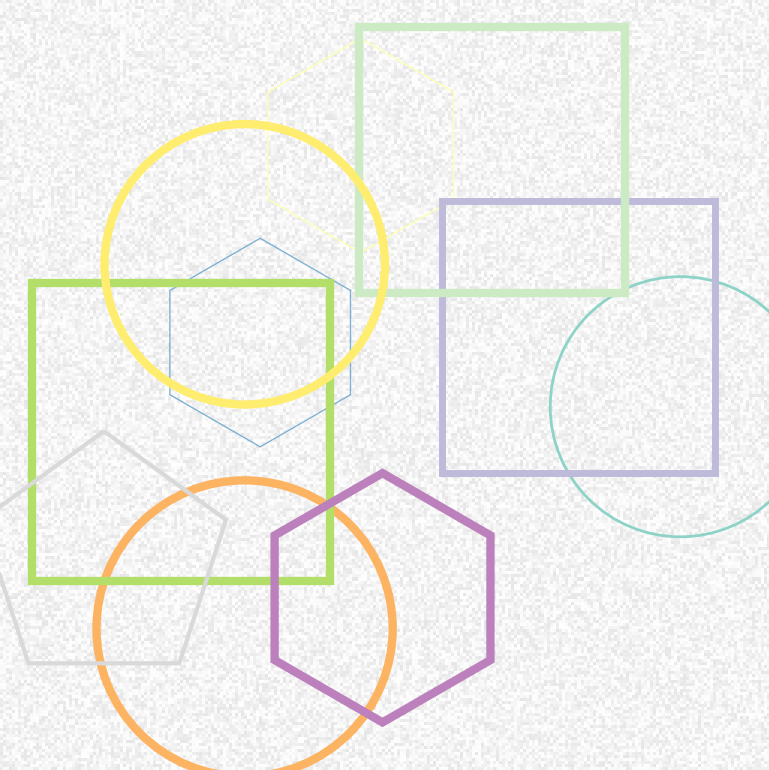[{"shape": "circle", "thickness": 1, "radius": 0.84, "center": [0.884, 0.472]}, {"shape": "hexagon", "thickness": 0.5, "radius": 0.7, "center": [0.468, 0.811]}, {"shape": "square", "thickness": 2.5, "radius": 0.88, "center": [0.751, 0.562]}, {"shape": "hexagon", "thickness": 0.5, "radius": 0.68, "center": [0.338, 0.555]}, {"shape": "circle", "thickness": 3, "radius": 0.96, "center": [0.318, 0.184]}, {"shape": "square", "thickness": 3, "radius": 0.97, "center": [0.235, 0.439]}, {"shape": "pentagon", "thickness": 1.5, "radius": 0.83, "center": [0.135, 0.273]}, {"shape": "hexagon", "thickness": 3, "radius": 0.81, "center": [0.497, 0.224]}, {"shape": "square", "thickness": 3, "radius": 0.86, "center": [0.639, 0.792]}, {"shape": "circle", "thickness": 3, "radius": 0.91, "center": [0.318, 0.657]}]